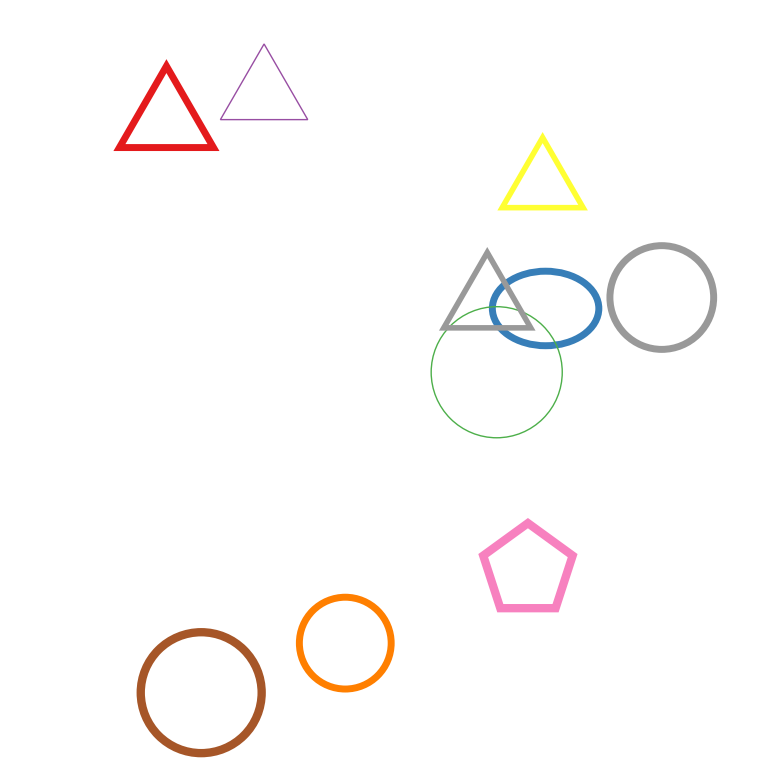[{"shape": "triangle", "thickness": 2.5, "radius": 0.35, "center": [0.216, 0.844]}, {"shape": "oval", "thickness": 2.5, "radius": 0.35, "center": [0.709, 0.599]}, {"shape": "circle", "thickness": 0.5, "radius": 0.43, "center": [0.645, 0.517]}, {"shape": "triangle", "thickness": 0.5, "radius": 0.33, "center": [0.343, 0.877]}, {"shape": "circle", "thickness": 2.5, "radius": 0.3, "center": [0.448, 0.165]}, {"shape": "triangle", "thickness": 2, "radius": 0.3, "center": [0.705, 0.761]}, {"shape": "circle", "thickness": 3, "radius": 0.39, "center": [0.261, 0.1]}, {"shape": "pentagon", "thickness": 3, "radius": 0.31, "center": [0.686, 0.26]}, {"shape": "triangle", "thickness": 2, "radius": 0.33, "center": [0.633, 0.607]}, {"shape": "circle", "thickness": 2.5, "radius": 0.34, "center": [0.859, 0.614]}]